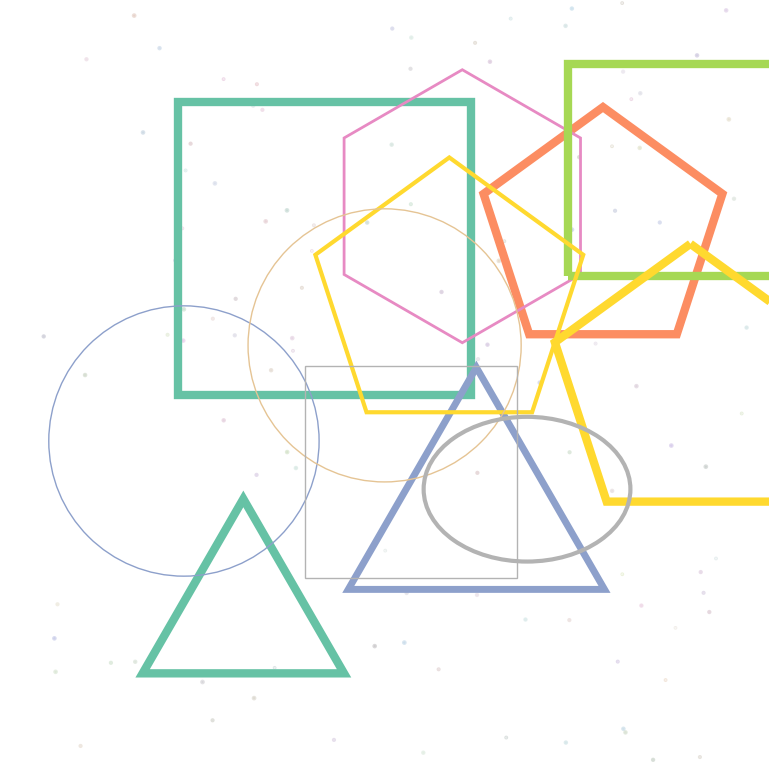[{"shape": "square", "thickness": 3, "radius": 0.95, "center": [0.421, 0.677]}, {"shape": "triangle", "thickness": 3, "radius": 0.76, "center": [0.316, 0.201]}, {"shape": "pentagon", "thickness": 3, "radius": 0.82, "center": [0.783, 0.698]}, {"shape": "triangle", "thickness": 2.5, "radius": 0.96, "center": [0.619, 0.331]}, {"shape": "circle", "thickness": 0.5, "radius": 0.88, "center": [0.239, 0.427]}, {"shape": "hexagon", "thickness": 1, "radius": 0.89, "center": [0.6, 0.732]}, {"shape": "square", "thickness": 3, "radius": 0.69, "center": [0.876, 0.779]}, {"shape": "pentagon", "thickness": 3, "radius": 0.93, "center": [0.897, 0.498]}, {"shape": "pentagon", "thickness": 1.5, "radius": 0.91, "center": [0.584, 0.613]}, {"shape": "circle", "thickness": 0.5, "radius": 0.89, "center": [0.499, 0.551]}, {"shape": "oval", "thickness": 1.5, "radius": 0.67, "center": [0.684, 0.365]}, {"shape": "square", "thickness": 0.5, "radius": 0.69, "center": [0.534, 0.387]}]